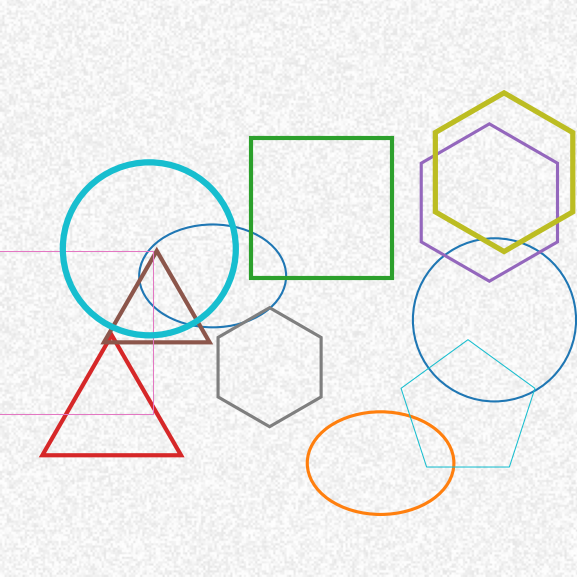[{"shape": "circle", "thickness": 1, "radius": 0.71, "center": [0.856, 0.445]}, {"shape": "oval", "thickness": 1, "radius": 0.64, "center": [0.368, 0.521]}, {"shape": "oval", "thickness": 1.5, "radius": 0.63, "center": [0.659, 0.197]}, {"shape": "square", "thickness": 2, "radius": 0.61, "center": [0.556, 0.639]}, {"shape": "triangle", "thickness": 2, "radius": 0.69, "center": [0.193, 0.28]}, {"shape": "hexagon", "thickness": 1.5, "radius": 0.68, "center": [0.847, 0.648]}, {"shape": "triangle", "thickness": 2, "radius": 0.53, "center": [0.271, 0.459]}, {"shape": "square", "thickness": 0.5, "radius": 0.71, "center": [0.124, 0.423]}, {"shape": "hexagon", "thickness": 1.5, "radius": 0.52, "center": [0.467, 0.363]}, {"shape": "hexagon", "thickness": 2.5, "radius": 0.69, "center": [0.873, 0.701]}, {"shape": "pentagon", "thickness": 0.5, "radius": 0.61, "center": [0.81, 0.289]}, {"shape": "circle", "thickness": 3, "radius": 0.75, "center": [0.259, 0.568]}]